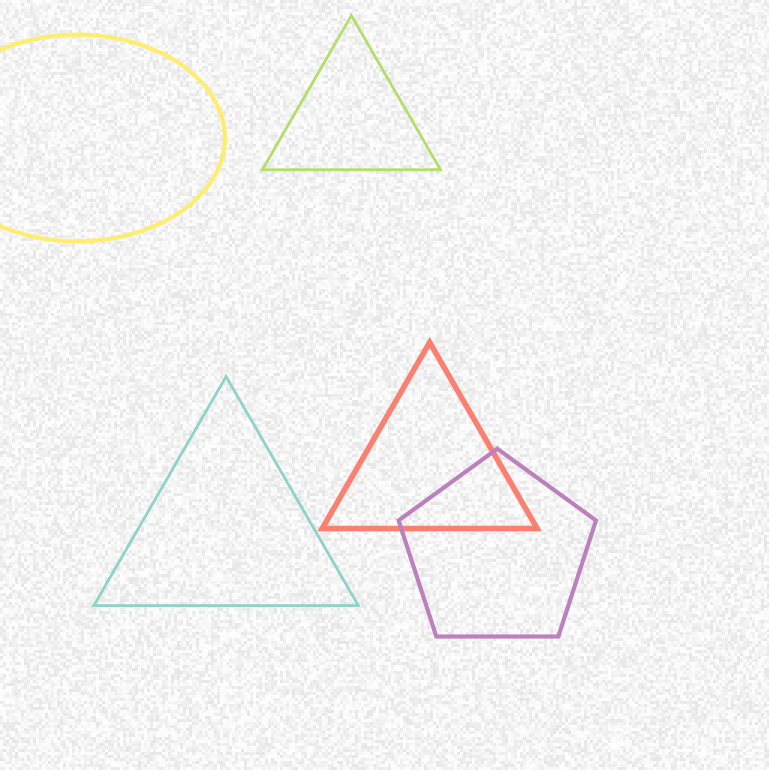[{"shape": "triangle", "thickness": 1, "radius": 0.99, "center": [0.294, 0.313]}, {"shape": "triangle", "thickness": 2, "radius": 0.81, "center": [0.558, 0.394]}, {"shape": "triangle", "thickness": 1, "radius": 0.67, "center": [0.456, 0.846]}, {"shape": "pentagon", "thickness": 1.5, "radius": 0.67, "center": [0.646, 0.282]}, {"shape": "oval", "thickness": 1.5, "radius": 0.96, "center": [0.1, 0.821]}]